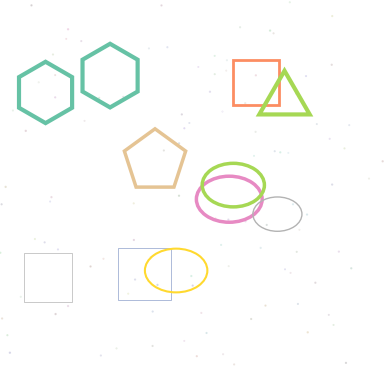[{"shape": "hexagon", "thickness": 3, "radius": 0.4, "center": [0.118, 0.76]}, {"shape": "hexagon", "thickness": 3, "radius": 0.41, "center": [0.286, 0.804]}, {"shape": "square", "thickness": 2, "radius": 0.3, "center": [0.664, 0.785]}, {"shape": "square", "thickness": 0.5, "radius": 0.34, "center": [0.375, 0.287]}, {"shape": "oval", "thickness": 2.5, "radius": 0.43, "center": [0.595, 0.483]}, {"shape": "triangle", "thickness": 3, "radius": 0.38, "center": [0.739, 0.741]}, {"shape": "oval", "thickness": 2.5, "radius": 0.4, "center": [0.606, 0.519]}, {"shape": "oval", "thickness": 1.5, "radius": 0.41, "center": [0.457, 0.297]}, {"shape": "pentagon", "thickness": 2.5, "radius": 0.42, "center": [0.403, 0.582]}, {"shape": "square", "thickness": 0.5, "radius": 0.31, "center": [0.124, 0.279]}, {"shape": "oval", "thickness": 1, "radius": 0.32, "center": [0.721, 0.444]}]